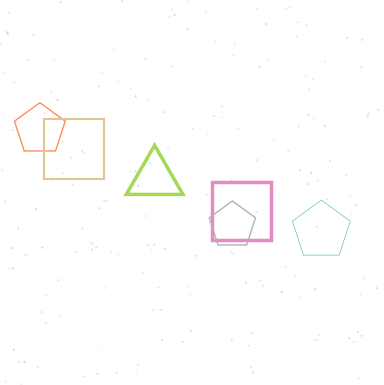[{"shape": "pentagon", "thickness": 0.5, "radius": 0.39, "center": [0.835, 0.401]}, {"shape": "pentagon", "thickness": 1, "radius": 0.35, "center": [0.104, 0.664]}, {"shape": "square", "thickness": 2.5, "radius": 0.38, "center": [0.627, 0.452]}, {"shape": "triangle", "thickness": 2.5, "radius": 0.43, "center": [0.402, 0.537]}, {"shape": "square", "thickness": 1.5, "radius": 0.39, "center": [0.193, 0.613]}, {"shape": "pentagon", "thickness": 1, "radius": 0.32, "center": [0.604, 0.415]}]